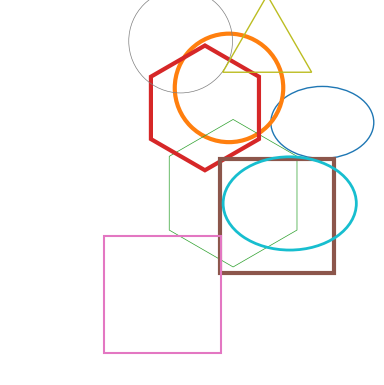[{"shape": "oval", "thickness": 1, "radius": 0.67, "center": [0.837, 0.682]}, {"shape": "circle", "thickness": 3, "radius": 0.7, "center": [0.595, 0.772]}, {"shape": "hexagon", "thickness": 0.5, "radius": 0.96, "center": [0.605, 0.498]}, {"shape": "hexagon", "thickness": 3, "radius": 0.81, "center": [0.532, 0.72]}, {"shape": "square", "thickness": 3, "radius": 0.74, "center": [0.72, 0.44]}, {"shape": "square", "thickness": 1.5, "radius": 0.76, "center": [0.422, 0.234]}, {"shape": "circle", "thickness": 0.5, "radius": 0.67, "center": [0.469, 0.893]}, {"shape": "triangle", "thickness": 1, "radius": 0.67, "center": [0.694, 0.879]}, {"shape": "oval", "thickness": 2, "radius": 0.86, "center": [0.753, 0.472]}]